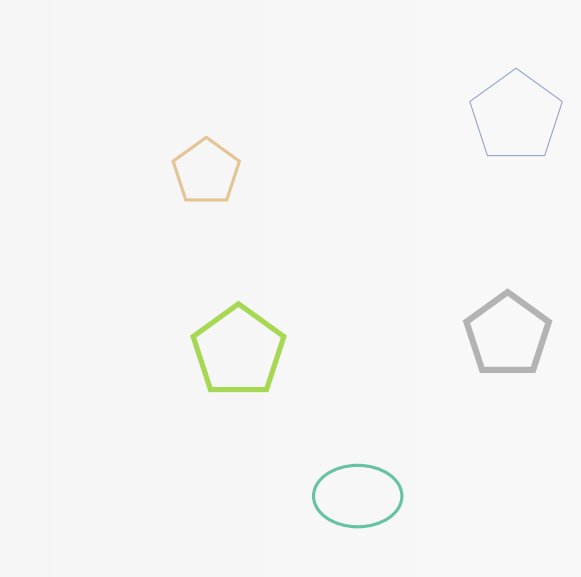[{"shape": "oval", "thickness": 1.5, "radius": 0.38, "center": [0.615, 0.14]}, {"shape": "pentagon", "thickness": 0.5, "radius": 0.42, "center": [0.888, 0.797]}, {"shape": "pentagon", "thickness": 2.5, "radius": 0.41, "center": [0.41, 0.391]}, {"shape": "pentagon", "thickness": 1.5, "radius": 0.3, "center": [0.355, 0.701]}, {"shape": "pentagon", "thickness": 3, "radius": 0.37, "center": [0.873, 0.419]}]